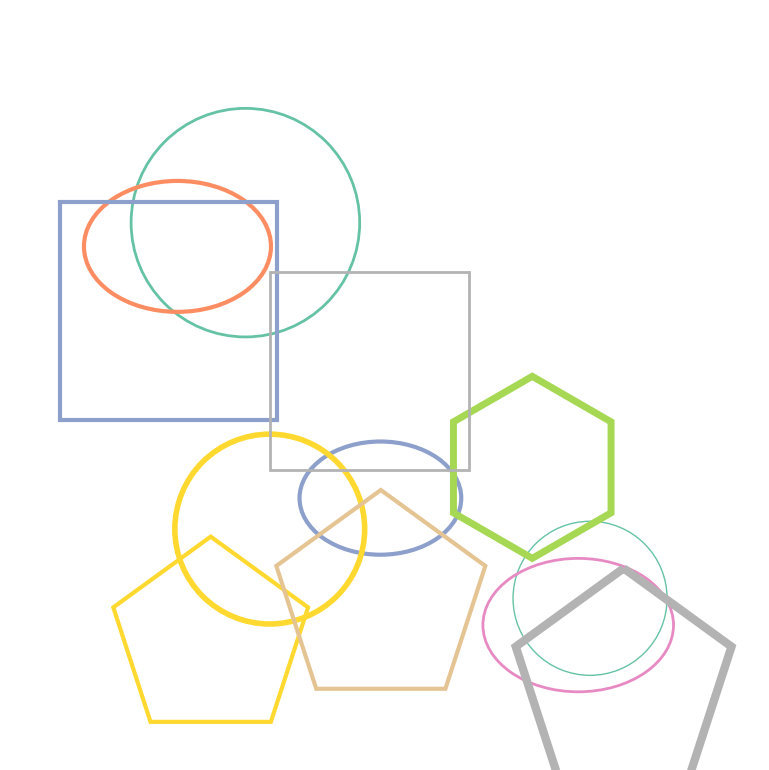[{"shape": "circle", "thickness": 0.5, "radius": 0.5, "center": [0.766, 0.223]}, {"shape": "circle", "thickness": 1, "radius": 0.74, "center": [0.319, 0.711]}, {"shape": "oval", "thickness": 1.5, "radius": 0.61, "center": [0.23, 0.68]}, {"shape": "oval", "thickness": 1.5, "radius": 0.53, "center": [0.494, 0.353]}, {"shape": "square", "thickness": 1.5, "radius": 0.71, "center": [0.219, 0.596]}, {"shape": "oval", "thickness": 1, "radius": 0.62, "center": [0.751, 0.188]}, {"shape": "hexagon", "thickness": 2.5, "radius": 0.59, "center": [0.691, 0.393]}, {"shape": "circle", "thickness": 2, "radius": 0.62, "center": [0.35, 0.313]}, {"shape": "pentagon", "thickness": 1.5, "radius": 0.66, "center": [0.274, 0.17]}, {"shape": "pentagon", "thickness": 1.5, "radius": 0.71, "center": [0.495, 0.221]}, {"shape": "pentagon", "thickness": 3, "radius": 0.74, "center": [0.81, 0.115]}, {"shape": "square", "thickness": 1, "radius": 0.64, "center": [0.48, 0.518]}]